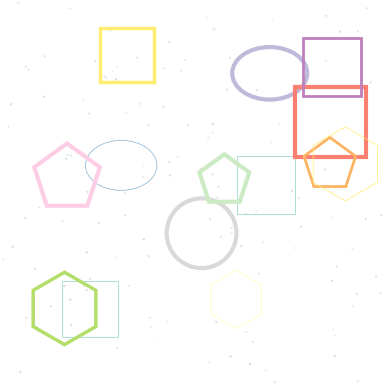[{"shape": "square", "thickness": 0.5, "radius": 0.38, "center": [0.69, 0.519]}, {"shape": "square", "thickness": 0.5, "radius": 0.37, "center": [0.234, 0.197]}, {"shape": "hexagon", "thickness": 0.5, "radius": 0.38, "center": [0.614, 0.222]}, {"shape": "oval", "thickness": 3, "radius": 0.49, "center": [0.701, 0.81]}, {"shape": "square", "thickness": 3, "radius": 0.46, "center": [0.859, 0.684]}, {"shape": "oval", "thickness": 0.5, "radius": 0.46, "center": [0.315, 0.57]}, {"shape": "pentagon", "thickness": 2, "radius": 0.35, "center": [0.857, 0.573]}, {"shape": "hexagon", "thickness": 2.5, "radius": 0.47, "center": [0.168, 0.199]}, {"shape": "pentagon", "thickness": 3, "radius": 0.45, "center": [0.174, 0.538]}, {"shape": "circle", "thickness": 3, "radius": 0.45, "center": [0.524, 0.394]}, {"shape": "square", "thickness": 2, "radius": 0.38, "center": [0.862, 0.825]}, {"shape": "pentagon", "thickness": 3, "radius": 0.34, "center": [0.583, 0.531]}, {"shape": "square", "thickness": 2.5, "radius": 0.35, "center": [0.33, 0.857]}, {"shape": "hexagon", "thickness": 0.5, "radius": 0.48, "center": [0.897, 0.574]}]